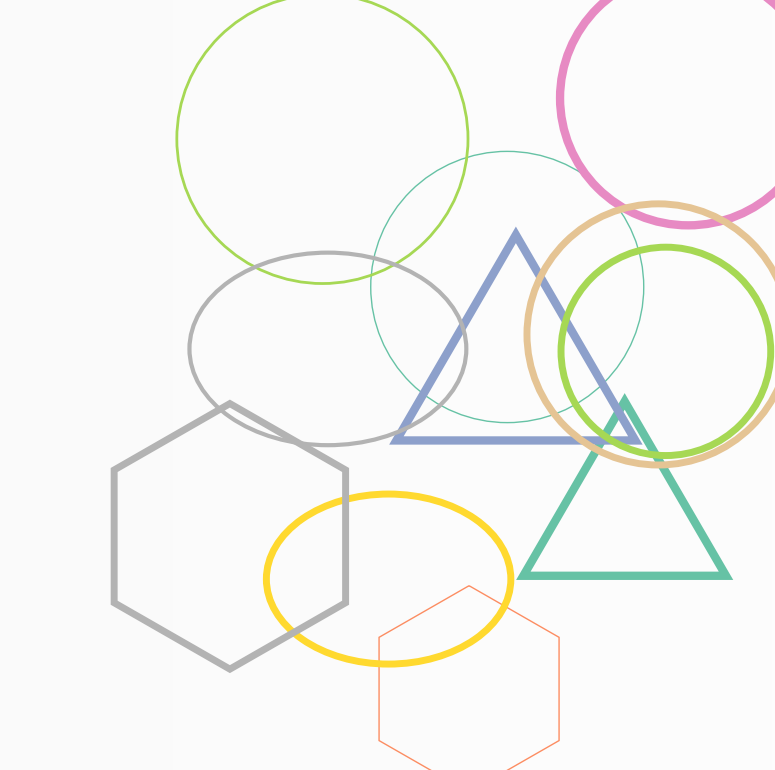[{"shape": "circle", "thickness": 0.5, "radius": 0.88, "center": [0.654, 0.627]}, {"shape": "triangle", "thickness": 3, "radius": 0.75, "center": [0.806, 0.328]}, {"shape": "hexagon", "thickness": 0.5, "radius": 0.67, "center": [0.605, 0.105]}, {"shape": "triangle", "thickness": 3, "radius": 0.89, "center": [0.666, 0.517]}, {"shape": "circle", "thickness": 3, "radius": 0.83, "center": [0.888, 0.873]}, {"shape": "circle", "thickness": 2.5, "radius": 0.68, "center": [0.859, 0.544]}, {"shape": "circle", "thickness": 1, "radius": 0.94, "center": [0.416, 0.82]}, {"shape": "oval", "thickness": 2.5, "radius": 0.79, "center": [0.501, 0.248]}, {"shape": "circle", "thickness": 2.5, "radius": 0.85, "center": [0.85, 0.566]}, {"shape": "hexagon", "thickness": 2.5, "radius": 0.86, "center": [0.297, 0.303]}, {"shape": "oval", "thickness": 1.5, "radius": 0.89, "center": [0.423, 0.547]}]